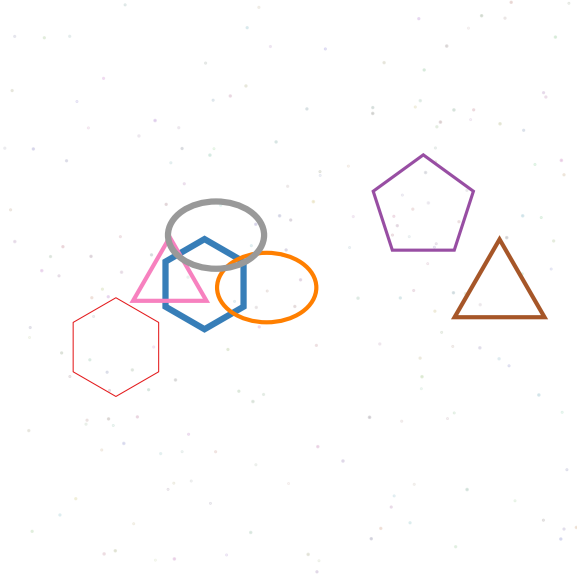[{"shape": "hexagon", "thickness": 0.5, "radius": 0.43, "center": [0.201, 0.398]}, {"shape": "hexagon", "thickness": 3, "radius": 0.39, "center": [0.354, 0.507]}, {"shape": "pentagon", "thickness": 1.5, "radius": 0.46, "center": [0.733, 0.64]}, {"shape": "oval", "thickness": 2, "radius": 0.43, "center": [0.462, 0.501]}, {"shape": "triangle", "thickness": 2, "radius": 0.45, "center": [0.865, 0.495]}, {"shape": "triangle", "thickness": 2, "radius": 0.37, "center": [0.294, 0.515]}, {"shape": "oval", "thickness": 3, "radius": 0.42, "center": [0.374, 0.592]}]